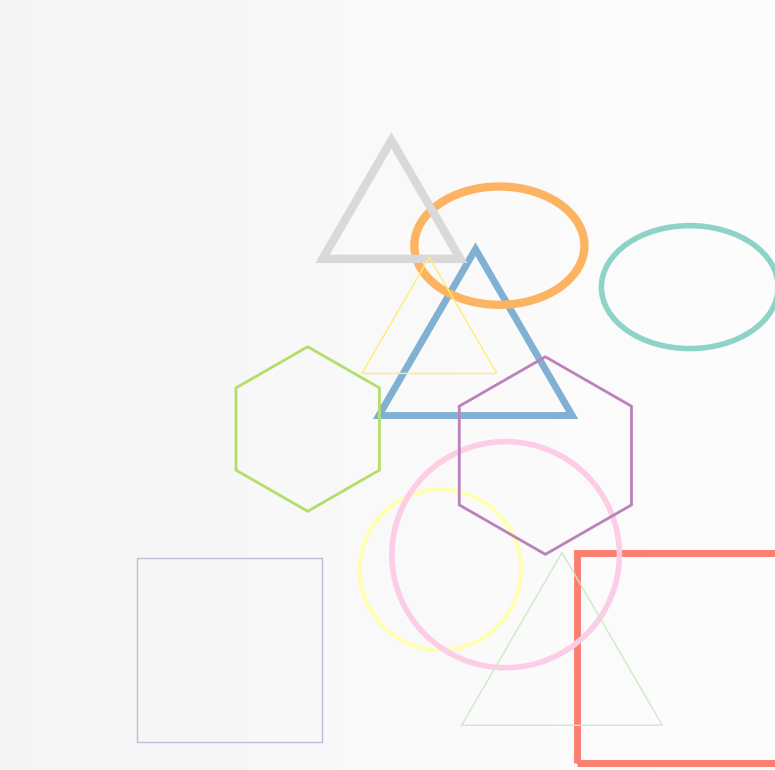[{"shape": "oval", "thickness": 2, "radius": 0.57, "center": [0.89, 0.627]}, {"shape": "circle", "thickness": 1.5, "radius": 0.52, "center": [0.568, 0.26]}, {"shape": "square", "thickness": 0.5, "radius": 0.6, "center": [0.296, 0.156]}, {"shape": "square", "thickness": 2.5, "radius": 0.68, "center": [0.881, 0.145]}, {"shape": "triangle", "thickness": 2.5, "radius": 0.72, "center": [0.614, 0.532]}, {"shape": "oval", "thickness": 3, "radius": 0.55, "center": [0.644, 0.681]}, {"shape": "hexagon", "thickness": 1, "radius": 0.53, "center": [0.397, 0.443]}, {"shape": "circle", "thickness": 2, "radius": 0.73, "center": [0.652, 0.28]}, {"shape": "triangle", "thickness": 3, "radius": 0.51, "center": [0.505, 0.715]}, {"shape": "hexagon", "thickness": 1, "radius": 0.64, "center": [0.704, 0.408]}, {"shape": "triangle", "thickness": 0.5, "radius": 0.75, "center": [0.725, 0.133]}, {"shape": "triangle", "thickness": 0.5, "radius": 0.5, "center": [0.554, 0.565]}]